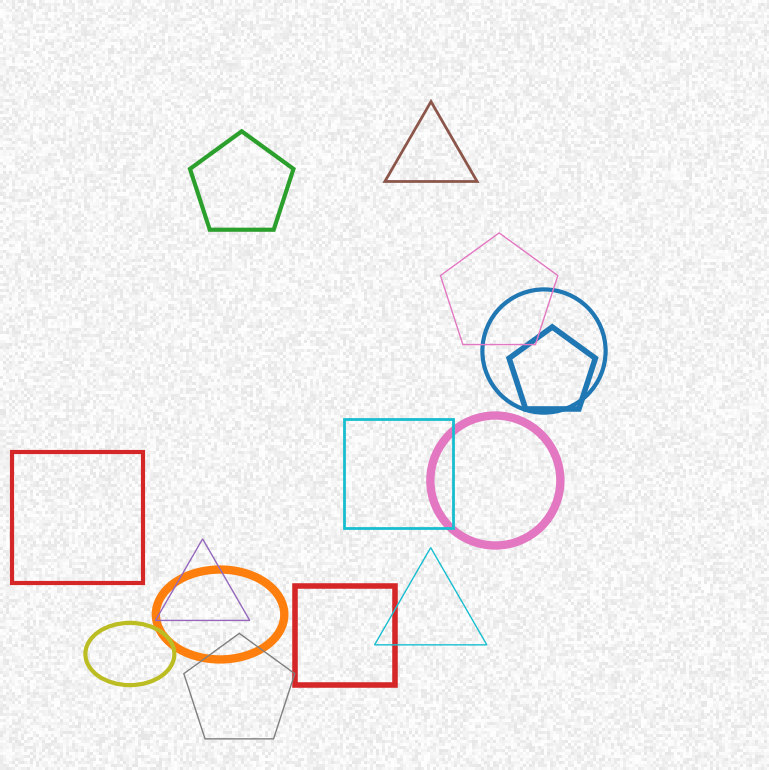[{"shape": "circle", "thickness": 1.5, "radius": 0.4, "center": [0.707, 0.544]}, {"shape": "pentagon", "thickness": 2, "radius": 0.29, "center": [0.717, 0.517]}, {"shape": "oval", "thickness": 3, "radius": 0.42, "center": [0.286, 0.202]}, {"shape": "pentagon", "thickness": 1.5, "radius": 0.35, "center": [0.314, 0.759]}, {"shape": "square", "thickness": 1.5, "radius": 0.43, "center": [0.101, 0.328]}, {"shape": "square", "thickness": 2, "radius": 0.32, "center": [0.448, 0.174]}, {"shape": "triangle", "thickness": 0.5, "radius": 0.35, "center": [0.263, 0.23]}, {"shape": "triangle", "thickness": 1, "radius": 0.35, "center": [0.56, 0.799]}, {"shape": "circle", "thickness": 3, "radius": 0.42, "center": [0.643, 0.376]}, {"shape": "pentagon", "thickness": 0.5, "radius": 0.4, "center": [0.648, 0.617]}, {"shape": "pentagon", "thickness": 0.5, "radius": 0.38, "center": [0.311, 0.102]}, {"shape": "oval", "thickness": 1.5, "radius": 0.29, "center": [0.169, 0.151]}, {"shape": "square", "thickness": 1, "radius": 0.35, "center": [0.518, 0.385]}, {"shape": "triangle", "thickness": 0.5, "radius": 0.42, "center": [0.559, 0.205]}]